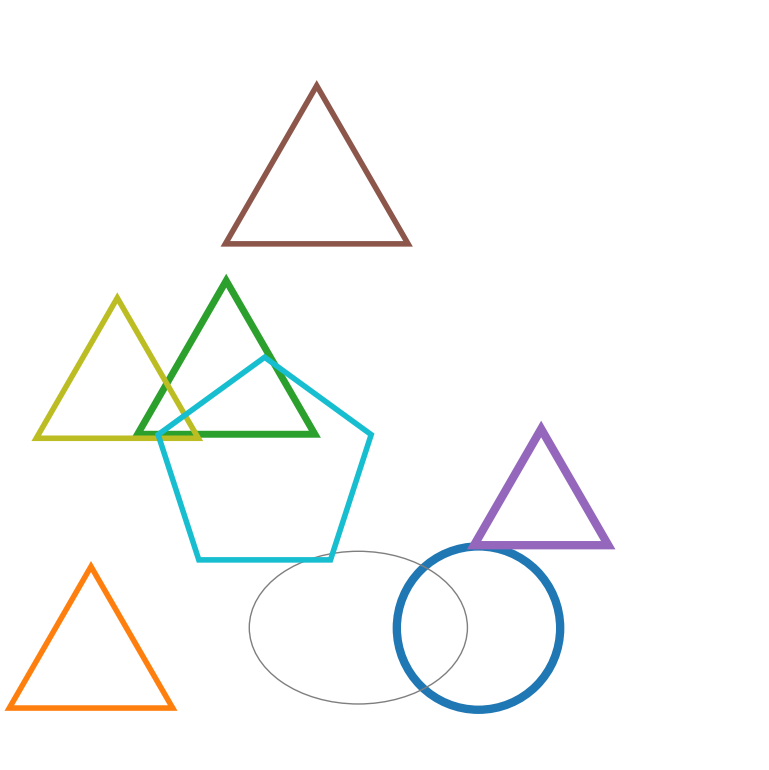[{"shape": "circle", "thickness": 3, "radius": 0.53, "center": [0.621, 0.184]}, {"shape": "triangle", "thickness": 2, "radius": 0.61, "center": [0.118, 0.142]}, {"shape": "triangle", "thickness": 2.5, "radius": 0.66, "center": [0.294, 0.503]}, {"shape": "triangle", "thickness": 3, "radius": 0.5, "center": [0.703, 0.342]}, {"shape": "triangle", "thickness": 2, "radius": 0.68, "center": [0.411, 0.752]}, {"shape": "oval", "thickness": 0.5, "radius": 0.71, "center": [0.465, 0.185]}, {"shape": "triangle", "thickness": 2, "radius": 0.61, "center": [0.152, 0.492]}, {"shape": "pentagon", "thickness": 2, "radius": 0.73, "center": [0.344, 0.391]}]